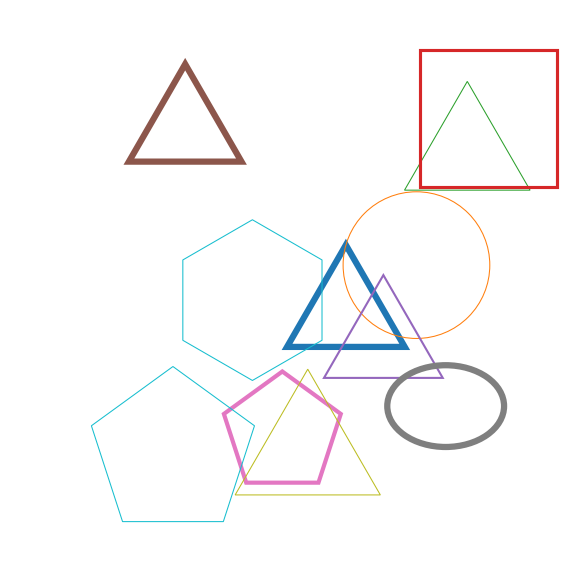[{"shape": "triangle", "thickness": 3, "radius": 0.59, "center": [0.599, 0.457]}, {"shape": "circle", "thickness": 0.5, "radius": 0.64, "center": [0.721, 0.54]}, {"shape": "triangle", "thickness": 0.5, "radius": 0.63, "center": [0.809, 0.733]}, {"shape": "square", "thickness": 1.5, "radius": 0.59, "center": [0.847, 0.793]}, {"shape": "triangle", "thickness": 1, "radius": 0.59, "center": [0.664, 0.404]}, {"shape": "triangle", "thickness": 3, "radius": 0.56, "center": [0.321, 0.776]}, {"shape": "pentagon", "thickness": 2, "radius": 0.53, "center": [0.489, 0.249]}, {"shape": "oval", "thickness": 3, "radius": 0.51, "center": [0.772, 0.296]}, {"shape": "triangle", "thickness": 0.5, "radius": 0.73, "center": [0.533, 0.215]}, {"shape": "hexagon", "thickness": 0.5, "radius": 0.7, "center": [0.437, 0.479]}, {"shape": "pentagon", "thickness": 0.5, "radius": 0.74, "center": [0.299, 0.216]}]